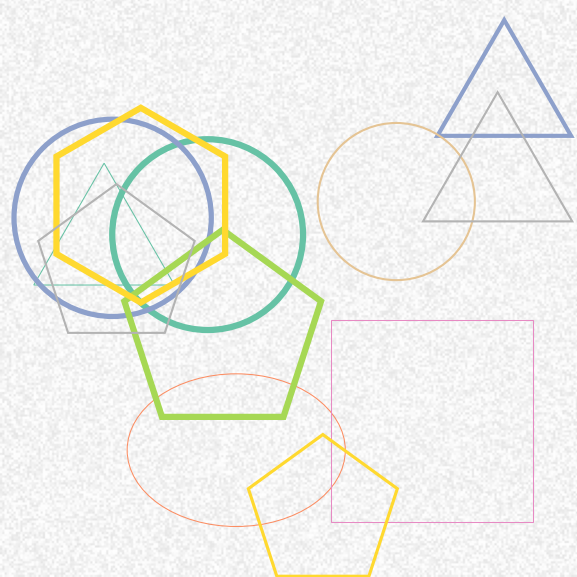[{"shape": "circle", "thickness": 3, "radius": 0.83, "center": [0.36, 0.593]}, {"shape": "triangle", "thickness": 0.5, "radius": 0.7, "center": [0.18, 0.576]}, {"shape": "oval", "thickness": 0.5, "radius": 0.94, "center": [0.409, 0.22]}, {"shape": "circle", "thickness": 2.5, "radius": 0.85, "center": [0.195, 0.622]}, {"shape": "triangle", "thickness": 2, "radius": 0.67, "center": [0.873, 0.831]}, {"shape": "square", "thickness": 0.5, "radius": 0.87, "center": [0.748, 0.271]}, {"shape": "pentagon", "thickness": 3, "radius": 0.9, "center": [0.386, 0.422]}, {"shape": "pentagon", "thickness": 1.5, "radius": 0.68, "center": [0.559, 0.111]}, {"shape": "hexagon", "thickness": 3, "radius": 0.84, "center": [0.244, 0.644]}, {"shape": "circle", "thickness": 1, "radius": 0.68, "center": [0.686, 0.65]}, {"shape": "triangle", "thickness": 1, "radius": 0.75, "center": [0.862, 0.69]}, {"shape": "pentagon", "thickness": 1, "radius": 0.71, "center": [0.202, 0.538]}]